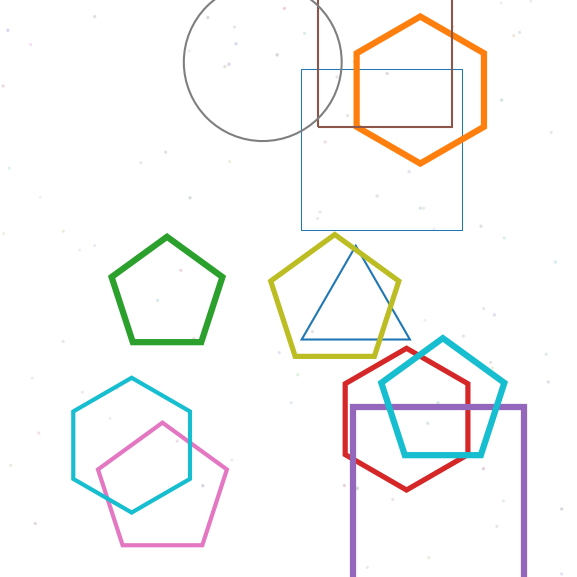[{"shape": "triangle", "thickness": 1, "radius": 0.54, "center": [0.616, 0.465]}, {"shape": "square", "thickness": 0.5, "radius": 0.7, "center": [0.66, 0.741]}, {"shape": "hexagon", "thickness": 3, "radius": 0.64, "center": [0.728, 0.843]}, {"shape": "pentagon", "thickness": 3, "radius": 0.5, "center": [0.289, 0.488]}, {"shape": "hexagon", "thickness": 2.5, "radius": 0.61, "center": [0.704, 0.273]}, {"shape": "square", "thickness": 3, "radius": 0.74, "center": [0.76, 0.145]}, {"shape": "square", "thickness": 1, "radius": 0.58, "center": [0.667, 0.894]}, {"shape": "pentagon", "thickness": 2, "radius": 0.59, "center": [0.281, 0.15]}, {"shape": "circle", "thickness": 1, "radius": 0.68, "center": [0.455, 0.892]}, {"shape": "pentagon", "thickness": 2.5, "radius": 0.58, "center": [0.58, 0.476]}, {"shape": "pentagon", "thickness": 3, "radius": 0.56, "center": [0.767, 0.302]}, {"shape": "hexagon", "thickness": 2, "radius": 0.58, "center": [0.228, 0.228]}]